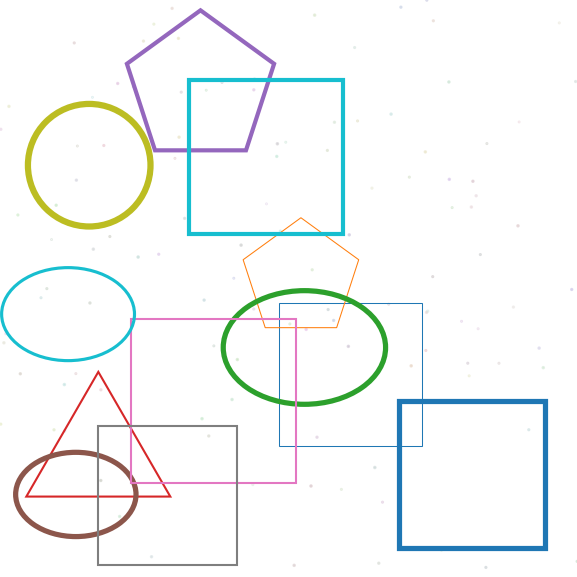[{"shape": "square", "thickness": 2.5, "radius": 0.64, "center": [0.817, 0.177]}, {"shape": "square", "thickness": 0.5, "radius": 0.62, "center": [0.607, 0.351]}, {"shape": "pentagon", "thickness": 0.5, "radius": 0.53, "center": [0.521, 0.517]}, {"shape": "oval", "thickness": 2.5, "radius": 0.7, "center": [0.527, 0.397]}, {"shape": "triangle", "thickness": 1, "radius": 0.72, "center": [0.17, 0.211]}, {"shape": "pentagon", "thickness": 2, "radius": 0.67, "center": [0.347, 0.847]}, {"shape": "oval", "thickness": 2.5, "radius": 0.52, "center": [0.131, 0.143]}, {"shape": "square", "thickness": 1, "radius": 0.71, "center": [0.37, 0.305]}, {"shape": "square", "thickness": 1, "radius": 0.6, "center": [0.291, 0.141]}, {"shape": "circle", "thickness": 3, "radius": 0.53, "center": [0.154, 0.713]}, {"shape": "oval", "thickness": 1.5, "radius": 0.58, "center": [0.118, 0.455]}, {"shape": "square", "thickness": 2, "radius": 0.67, "center": [0.461, 0.727]}]